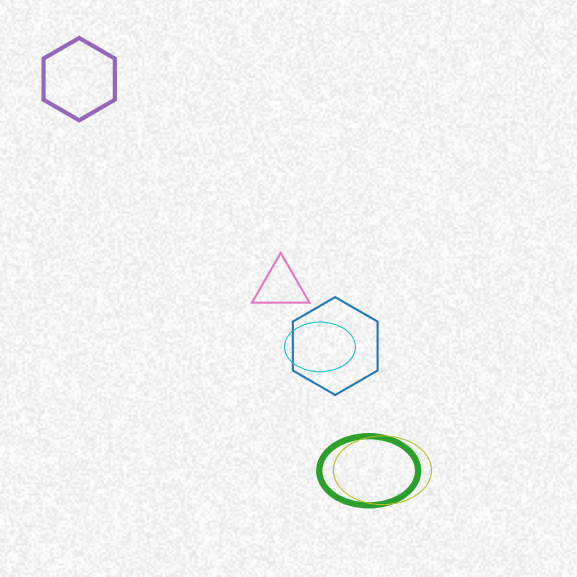[{"shape": "hexagon", "thickness": 1, "radius": 0.42, "center": [0.58, 0.4]}, {"shape": "oval", "thickness": 3, "radius": 0.43, "center": [0.638, 0.184]}, {"shape": "hexagon", "thickness": 2, "radius": 0.36, "center": [0.137, 0.862]}, {"shape": "triangle", "thickness": 1, "radius": 0.29, "center": [0.486, 0.504]}, {"shape": "oval", "thickness": 0.5, "radius": 0.42, "center": [0.662, 0.185]}, {"shape": "oval", "thickness": 0.5, "radius": 0.31, "center": [0.554, 0.398]}]